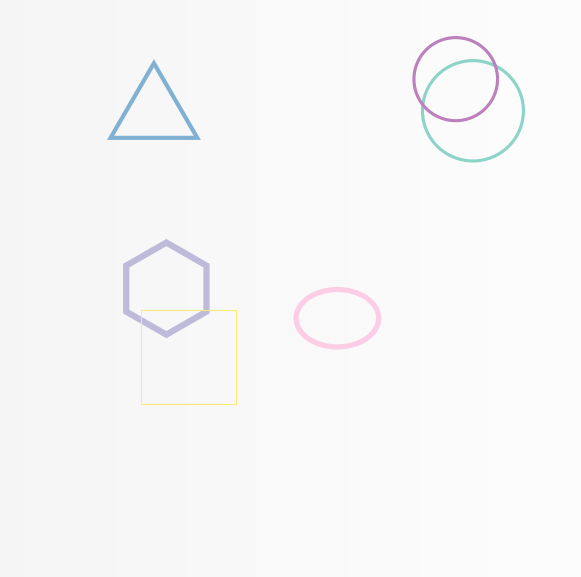[{"shape": "circle", "thickness": 1.5, "radius": 0.43, "center": [0.814, 0.807]}, {"shape": "hexagon", "thickness": 3, "radius": 0.4, "center": [0.286, 0.499]}, {"shape": "triangle", "thickness": 2, "radius": 0.43, "center": [0.265, 0.804]}, {"shape": "oval", "thickness": 2.5, "radius": 0.35, "center": [0.58, 0.448]}, {"shape": "circle", "thickness": 1.5, "radius": 0.36, "center": [0.784, 0.862]}, {"shape": "square", "thickness": 0.5, "radius": 0.41, "center": [0.324, 0.382]}]